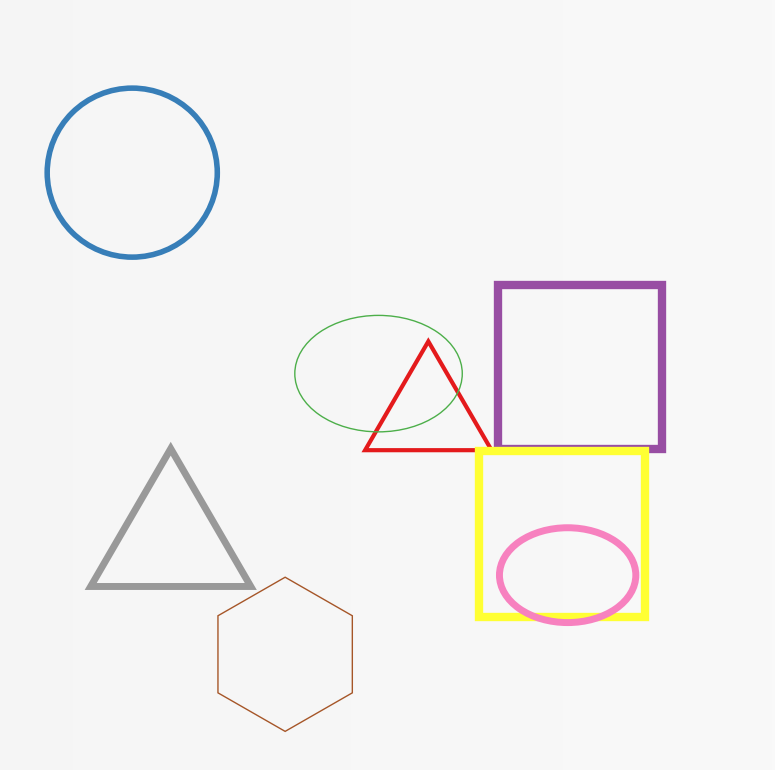[{"shape": "triangle", "thickness": 1.5, "radius": 0.47, "center": [0.553, 0.462]}, {"shape": "circle", "thickness": 2, "radius": 0.55, "center": [0.171, 0.776]}, {"shape": "oval", "thickness": 0.5, "radius": 0.54, "center": [0.488, 0.515]}, {"shape": "square", "thickness": 3, "radius": 0.53, "center": [0.748, 0.523]}, {"shape": "square", "thickness": 3, "radius": 0.54, "center": [0.725, 0.306]}, {"shape": "hexagon", "thickness": 0.5, "radius": 0.5, "center": [0.368, 0.15]}, {"shape": "oval", "thickness": 2.5, "radius": 0.44, "center": [0.732, 0.253]}, {"shape": "triangle", "thickness": 2.5, "radius": 0.6, "center": [0.22, 0.298]}]